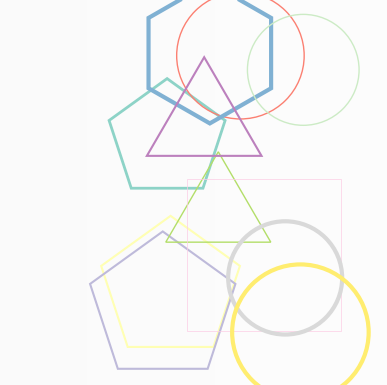[{"shape": "pentagon", "thickness": 2, "radius": 0.79, "center": [0.431, 0.638]}, {"shape": "pentagon", "thickness": 1.5, "radius": 0.94, "center": [0.44, 0.251]}, {"shape": "pentagon", "thickness": 1.5, "radius": 0.99, "center": [0.42, 0.202]}, {"shape": "circle", "thickness": 1, "radius": 0.82, "center": [0.62, 0.856]}, {"shape": "hexagon", "thickness": 3, "radius": 0.91, "center": [0.541, 0.862]}, {"shape": "triangle", "thickness": 1, "radius": 0.78, "center": [0.563, 0.449]}, {"shape": "square", "thickness": 0.5, "radius": 0.99, "center": [0.681, 0.337]}, {"shape": "circle", "thickness": 3, "radius": 0.74, "center": [0.736, 0.278]}, {"shape": "triangle", "thickness": 1.5, "radius": 0.85, "center": [0.527, 0.681]}, {"shape": "circle", "thickness": 1, "radius": 0.72, "center": [0.783, 0.819]}, {"shape": "circle", "thickness": 3, "radius": 0.88, "center": [0.775, 0.137]}]